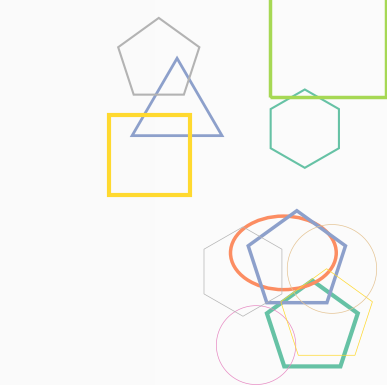[{"shape": "hexagon", "thickness": 1.5, "radius": 0.51, "center": [0.787, 0.666]}, {"shape": "pentagon", "thickness": 3, "radius": 0.62, "center": [0.806, 0.148]}, {"shape": "oval", "thickness": 2.5, "radius": 0.68, "center": [0.731, 0.343]}, {"shape": "triangle", "thickness": 2, "radius": 0.67, "center": [0.457, 0.715]}, {"shape": "pentagon", "thickness": 2.5, "radius": 0.66, "center": [0.766, 0.321]}, {"shape": "circle", "thickness": 0.5, "radius": 0.51, "center": [0.661, 0.104]}, {"shape": "square", "thickness": 2.5, "radius": 0.75, "center": [0.847, 0.899]}, {"shape": "square", "thickness": 3, "radius": 0.52, "center": [0.385, 0.598]}, {"shape": "pentagon", "thickness": 0.5, "radius": 0.62, "center": [0.843, 0.178]}, {"shape": "circle", "thickness": 0.5, "radius": 0.58, "center": [0.857, 0.301]}, {"shape": "pentagon", "thickness": 1.5, "radius": 0.55, "center": [0.41, 0.843]}, {"shape": "hexagon", "thickness": 0.5, "radius": 0.58, "center": [0.627, 0.295]}]